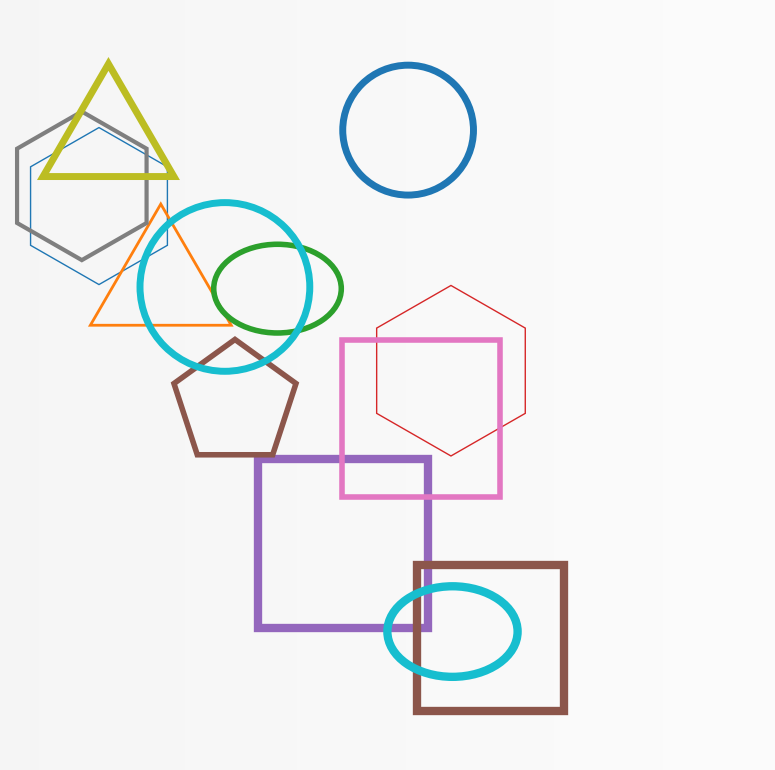[{"shape": "hexagon", "thickness": 0.5, "radius": 0.51, "center": [0.128, 0.732]}, {"shape": "circle", "thickness": 2.5, "radius": 0.42, "center": [0.527, 0.831]}, {"shape": "triangle", "thickness": 1, "radius": 0.52, "center": [0.207, 0.63]}, {"shape": "oval", "thickness": 2, "radius": 0.41, "center": [0.358, 0.625]}, {"shape": "hexagon", "thickness": 0.5, "radius": 0.55, "center": [0.582, 0.519]}, {"shape": "square", "thickness": 3, "radius": 0.55, "center": [0.443, 0.294]}, {"shape": "square", "thickness": 3, "radius": 0.47, "center": [0.632, 0.172]}, {"shape": "pentagon", "thickness": 2, "radius": 0.41, "center": [0.303, 0.476]}, {"shape": "square", "thickness": 2, "radius": 0.51, "center": [0.543, 0.456]}, {"shape": "hexagon", "thickness": 1.5, "radius": 0.48, "center": [0.106, 0.759]}, {"shape": "triangle", "thickness": 2.5, "radius": 0.49, "center": [0.14, 0.819]}, {"shape": "oval", "thickness": 3, "radius": 0.42, "center": [0.584, 0.18]}, {"shape": "circle", "thickness": 2.5, "radius": 0.55, "center": [0.29, 0.627]}]